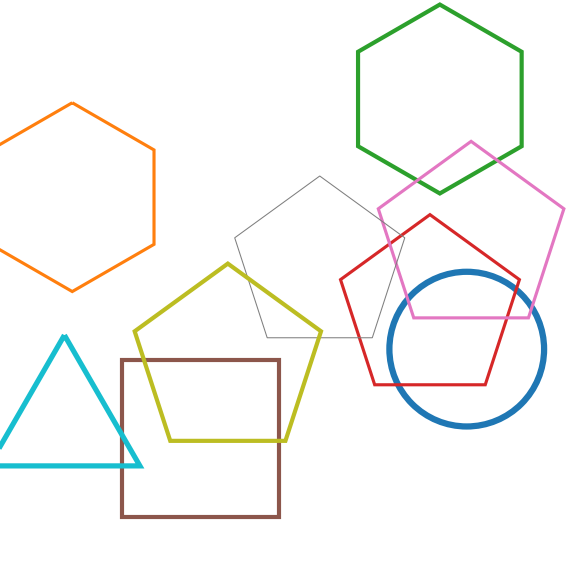[{"shape": "circle", "thickness": 3, "radius": 0.67, "center": [0.808, 0.395]}, {"shape": "hexagon", "thickness": 1.5, "radius": 0.82, "center": [0.125, 0.658]}, {"shape": "hexagon", "thickness": 2, "radius": 0.82, "center": [0.762, 0.828]}, {"shape": "pentagon", "thickness": 1.5, "radius": 0.81, "center": [0.745, 0.465]}, {"shape": "square", "thickness": 2, "radius": 0.68, "center": [0.347, 0.241]}, {"shape": "pentagon", "thickness": 1.5, "radius": 0.84, "center": [0.816, 0.585]}, {"shape": "pentagon", "thickness": 0.5, "radius": 0.77, "center": [0.554, 0.54]}, {"shape": "pentagon", "thickness": 2, "radius": 0.85, "center": [0.395, 0.373]}, {"shape": "triangle", "thickness": 2.5, "radius": 0.75, "center": [0.112, 0.268]}]